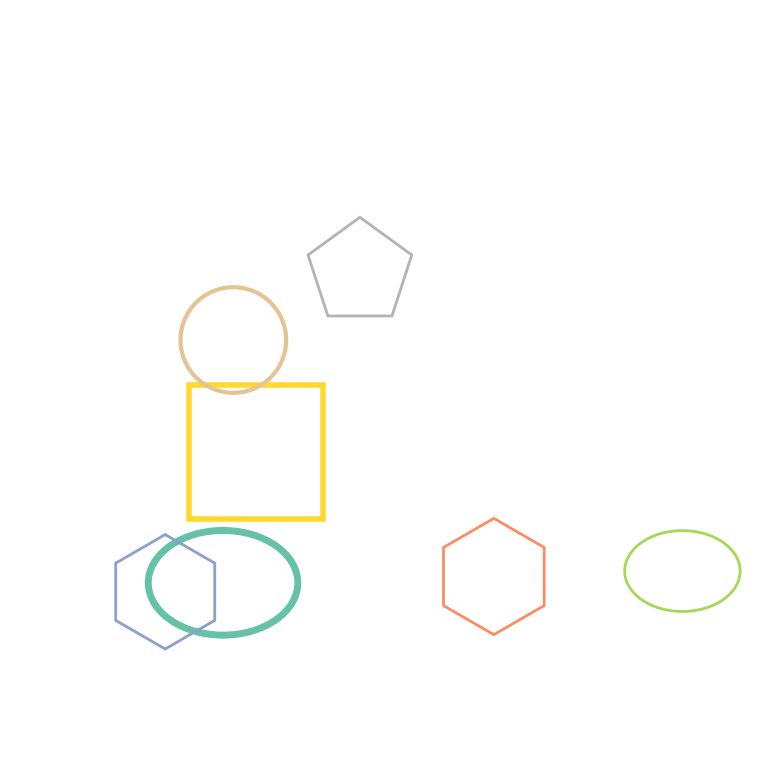[{"shape": "oval", "thickness": 2.5, "radius": 0.49, "center": [0.29, 0.243]}, {"shape": "hexagon", "thickness": 1, "radius": 0.38, "center": [0.641, 0.251]}, {"shape": "hexagon", "thickness": 1, "radius": 0.37, "center": [0.215, 0.231]}, {"shape": "oval", "thickness": 1, "radius": 0.37, "center": [0.886, 0.258]}, {"shape": "square", "thickness": 2, "radius": 0.43, "center": [0.333, 0.413]}, {"shape": "circle", "thickness": 1.5, "radius": 0.34, "center": [0.303, 0.558]}, {"shape": "pentagon", "thickness": 1, "radius": 0.35, "center": [0.467, 0.647]}]